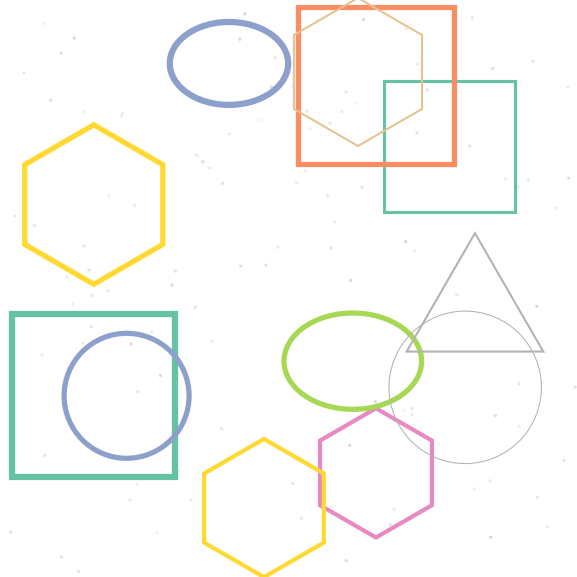[{"shape": "square", "thickness": 1.5, "radius": 0.57, "center": [0.778, 0.746]}, {"shape": "square", "thickness": 3, "radius": 0.71, "center": [0.162, 0.314]}, {"shape": "square", "thickness": 2.5, "radius": 0.68, "center": [0.651, 0.851]}, {"shape": "circle", "thickness": 2.5, "radius": 0.54, "center": [0.219, 0.314]}, {"shape": "oval", "thickness": 3, "radius": 0.51, "center": [0.396, 0.889]}, {"shape": "hexagon", "thickness": 2, "radius": 0.56, "center": [0.651, 0.18]}, {"shape": "oval", "thickness": 2.5, "radius": 0.6, "center": [0.611, 0.374]}, {"shape": "hexagon", "thickness": 2, "radius": 0.6, "center": [0.457, 0.119]}, {"shape": "hexagon", "thickness": 2.5, "radius": 0.69, "center": [0.162, 0.645]}, {"shape": "hexagon", "thickness": 1, "radius": 0.64, "center": [0.62, 0.875]}, {"shape": "circle", "thickness": 0.5, "radius": 0.66, "center": [0.806, 0.328]}, {"shape": "triangle", "thickness": 1, "radius": 0.68, "center": [0.822, 0.459]}]